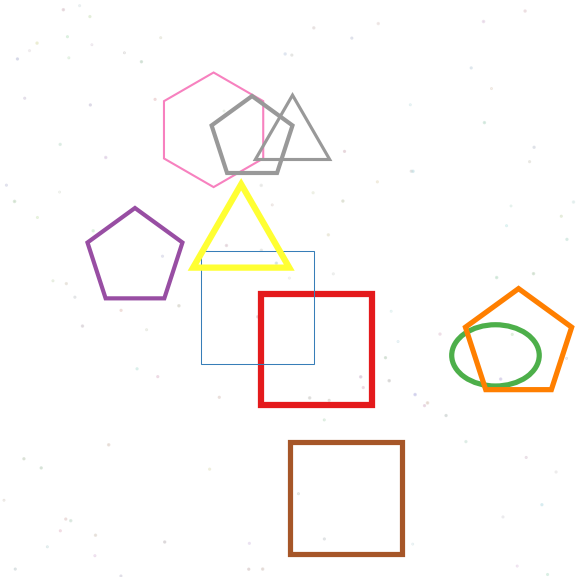[{"shape": "square", "thickness": 3, "radius": 0.48, "center": [0.549, 0.395]}, {"shape": "square", "thickness": 0.5, "radius": 0.49, "center": [0.445, 0.466]}, {"shape": "oval", "thickness": 2.5, "radius": 0.38, "center": [0.858, 0.384]}, {"shape": "pentagon", "thickness": 2, "radius": 0.43, "center": [0.234, 0.552]}, {"shape": "pentagon", "thickness": 2.5, "radius": 0.48, "center": [0.898, 0.403]}, {"shape": "triangle", "thickness": 3, "radius": 0.48, "center": [0.418, 0.584]}, {"shape": "square", "thickness": 2.5, "radius": 0.48, "center": [0.599, 0.137]}, {"shape": "hexagon", "thickness": 1, "radius": 0.5, "center": [0.37, 0.774]}, {"shape": "triangle", "thickness": 1.5, "radius": 0.37, "center": [0.507, 0.76]}, {"shape": "pentagon", "thickness": 2, "radius": 0.37, "center": [0.436, 0.759]}]